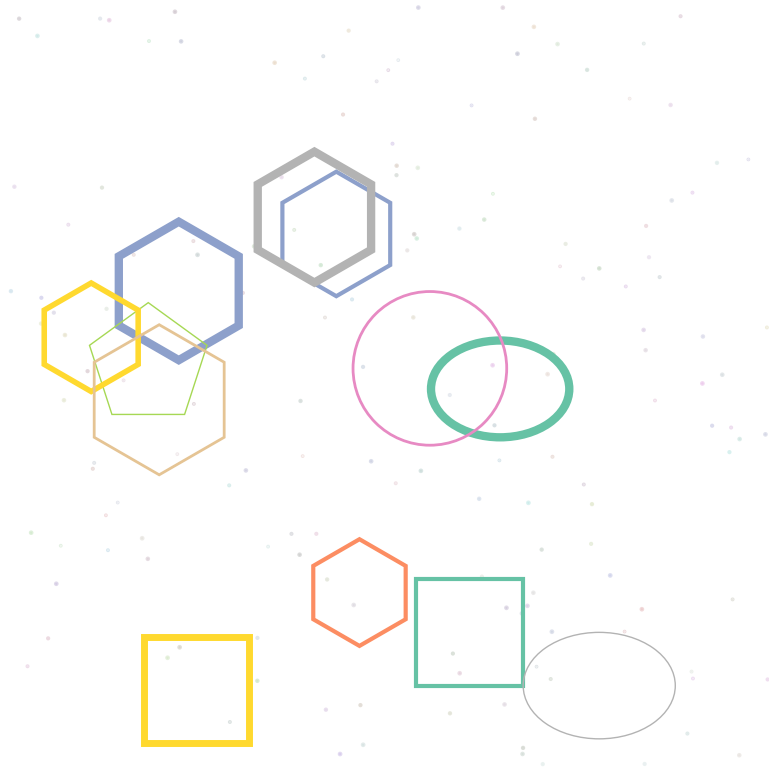[{"shape": "square", "thickness": 1.5, "radius": 0.35, "center": [0.61, 0.178]}, {"shape": "oval", "thickness": 3, "radius": 0.45, "center": [0.65, 0.495]}, {"shape": "hexagon", "thickness": 1.5, "radius": 0.35, "center": [0.467, 0.23]}, {"shape": "hexagon", "thickness": 1.5, "radius": 0.4, "center": [0.437, 0.696]}, {"shape": "hexagon", "thickness": 3, "radius": 0.45, "center": [0.232, 0.622]}, {"shape": "circle", "thickness": 1, "radius": 0.5, "center": [0.558, 0.522]}, {"shape": "pentagon", "thickness": 0.5, "radius": 0.4, "center": [0.193, 0.527]}, {"shape": "hexagon", "thickness": 2, "radius": 0.35, "center": [0.118, 0.562]}, {"shape": "square", "thickness": 2.5, "radius": 0.34, "center": [0.255, 0.104]}, {"shape": "hexagon", "thickness": 1, "radius": 0.49, "center": [0.207, 0.481]}, {"shape": "oval", "thickness": 0.5, "radius": 0.49, "center": [0.778, 0.11]}, {"shape": "hexagon", "thickness": 3, "radius": 0.43, "center": [0.408, 0.718]}]